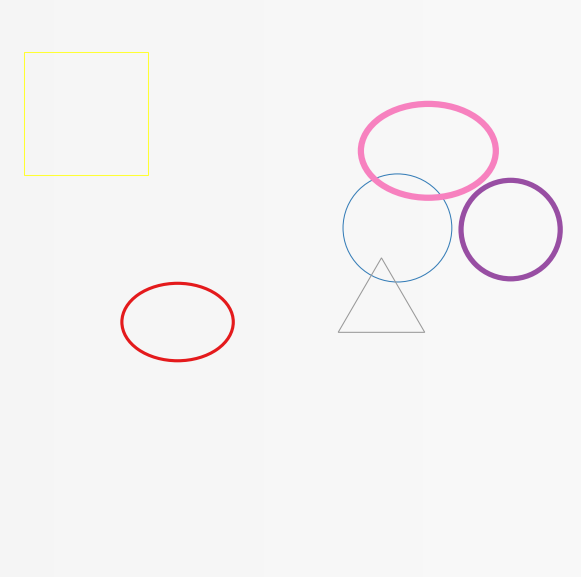[{"shape": "oval", "thickness": 1.5, "radius": 0.48, "center": [0.306, 0.442]}, {"shape": "circle", "thickness": 0.5, "radius": 0.47, "center": [0.684, 0.604]}, {"shape": "circle", "thickness": 2.5, "radius": 0.43, "center": [0.878, 0.602]}, {"shape": "square", "thickness": 0.5, "radius": 0.53, "center": [0.148, 0.802]}, {"shape": "oval", "thickness": 3, "radius": 0.58, "center": [0.737, 0.738]}, {"shape": "triangle", "thickness": 0.5, "radius": 0.43, "center": [0.656, 0.467]}]